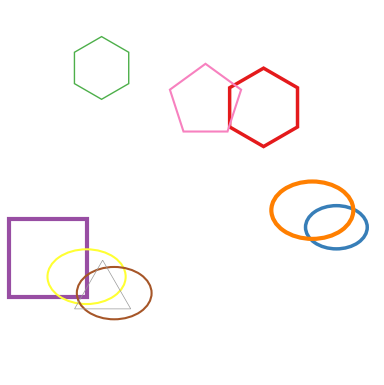[{"shape": "hexagon", "thickness": 2.5, "radius": 0.51, "center": [0.685, 0.721]}, {"shape": "oval", "thickness": 2.5, "radius": 0.4, "center": [0.874, 0.41]}, {"shape": "hexagon", "thickness": 1, "radius": 0.41, "center": [0.264, 0.824]}, {"shape": "square", "thickness": 3, "radius": 0.51, "center": [0.125, 0.33]}, {"shape": "oval", "thickness": 3, "radius": 0.53, "center": [0.811, 0.454]}, {"shape": "oval", "thickness": 1.5, "radius": 0.51, "center": [0.225, 0.281]}, {"shape": "oval", "thickness": 1.5, "radius": 0.49, "center": [0.297, 0.239]}, {"shape": "pentagon", "thickness": 1.5, "radius": 0.49, "center": [0.534, 0.737]}, {"shape": "triangle", "thickness": 0.5, "radius": 0.42, "center": [0.267, 0.24]}]